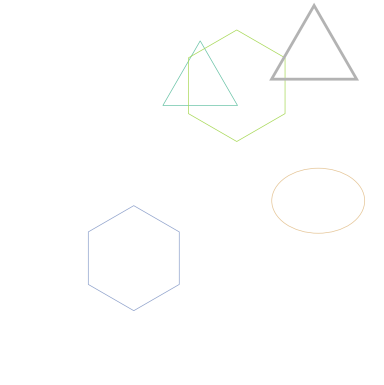[{"shape": "triangle", "thickness": 0.5, "radius": 0.56, "center": [0.52, 0.782]}, {"shape": "hexagon", "thickness": 0.5, "radius": 0.68, "center": [0.347, 0.329]}, {"shape": "hexagon", "thickness": 0.5, "radius": 0.72, "center": [0.615, 0.777]}, {"shape": "oval", "thickness": 0.5, "radius": 0.6, "center": [0.827, 0.479]}, {"shape": "triangle", "thickness": 2, "radius": 0.64, "center": [0.816, 0.858]}]